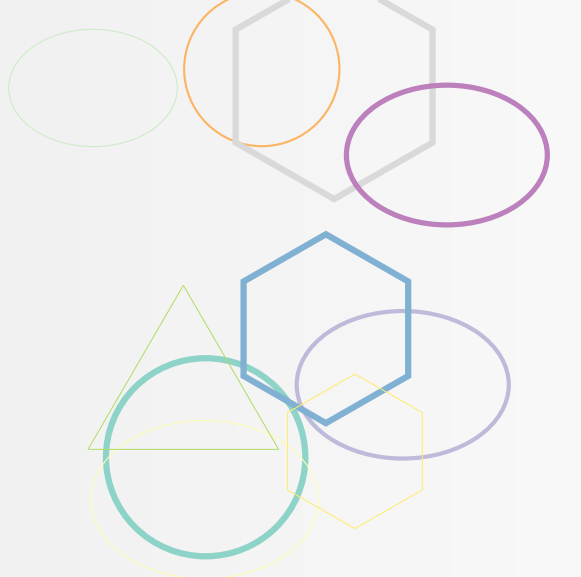[{"shape": "circle", "thickness": 3, "radius": 0.86, "center": [0.354, 0.207]}, {"shape": "oval", "thickness": 0.5, "radius": 0.98, "center": [0.352, 0.134]}, {"shape": "oval", "thickness": 2, "radius": 0.91, "center": [0.693, 0.333]}, {"shape": "hexagon", "thickness": 3, "radius": 0.82, "center": [0.561, 0.43]}, {"shape": "circle", "thickness": 1, "radius": 0.67, "center": [0.45, 0.88]}, {"shape": "triangle", "thickness": 0.5, "radius": 0.95, "center": [0.315, 0.316]}, {"shape": "hexagon", "thickness": 3, "radius": 0.98, "center": [0.575, 0.85]}, {"shape": "oval", "thickness": 2.5, "radius": 0.86, "center": [0.769, 0.731]}, {"shape": "oval", "thickness": 0.5, "radius": 0.73, "center": [0.16, 0.847]}, {"shape": "hexagon", "thickness": 0.5, "radius": 0.67, "center": [0.611, 0.218]}]